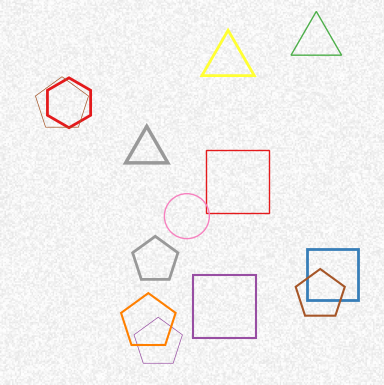[{"shape": "square", "thickness": 1, "radius": 0.41, "center": [0.617, 0.529]}, {"shape": "hexagon", "thickness": 2, "radius": 0.32, "center": [0.179, 0.733]}, {"shape": "square", "thickness": 2, "radius": 0.33, "center": [0.863, 0.287]}, {"shape": "triangle", "thickness": 1, "radius": 0.38, "center": [0.822, 0.895]}, {"shape": "square", "thickness": 1.5, "radius": 0.41, "center": [0.582, 0.203]}, {"shape": "pentagon", "thickness": 0.5, "radius": 0.33, "center": [0.411, 0.11]}, {"shape": "pentagon", "thickness": 1.5, "radius": 0.37, "center": [0.385, 0.164]}, {"shape": "triangle", "thickness": 2, "radius": 0.39, "center": [0.592, 0.843]}, {"shape": "pentagon", "thickness": 0.5, "radius": 0.36, "center": [0.161, 0.728]}, {"shape": "pentagon", "thickness": 1.5, "radius": 0.34, "center": [0.832, 0.234]}, {"shape": "circle", "thickness": 1, "radius": 0.29, "center": [0.485, 0.439]}, {"shape": "triangle", "thickness": 2.5, "radius": 0.32, "center": [0.381, 0.609]}, {"shape": "pentagon", "thickness": 2, "radius": 0.31, "center": [0.403, 0.324]}]